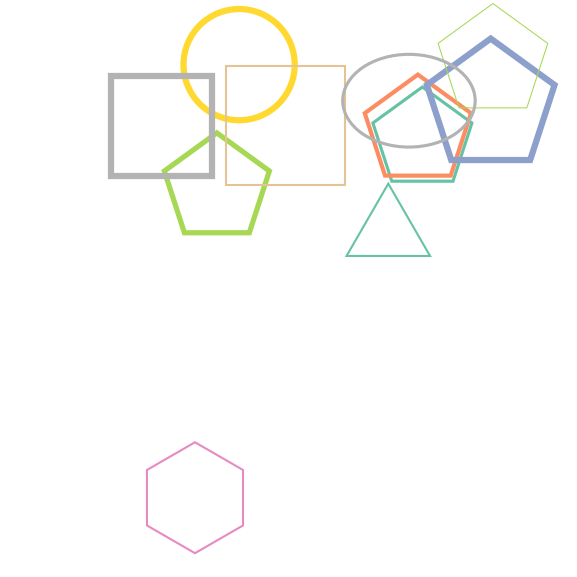[{"shape": "pentagon", "thickness": 1.5, "radius": 0.45, "center": [0.731, 0.758]}, {"shape": "triangle", "thickness": 1, "radius": 0.42, "center": [0.672, 0.598]}, {"shape": "pentagon", "thickness": 2, "radius": 0.48, "center": [0.724, 0.773]}, {"shape": "pentagon", "thickness": 3, "radius": 0.58, "center": [0.85, 0.816]}, {"shape": "hexagon", "thickness": 1, "radius": 0.48, "center": [0.338, 0.137]}, {"shape": "pentagon", "thickness": 2.5, "radius": 0.48, "center": [0.376, 0.673]}, {"shape": "pentagon", "thickness": 0.5, "radius": 0.5, "center": [0.854, 0.893]}, {"shape": "circle", "thickness": 3, "radius": 0.48, "center": [0.414, 0.887]}, {"shape": "square", "thickness": 1, "radius": 0.52, "center": [0.494, 0.782]}, {"shape": "oval", "thickness": 1.5, "radius": 0.57, "center": [0.708, 0.825]}, {"shape": "square", "thickness": 3, "radius": 0.43, "center": [0.279, 0.781]}]